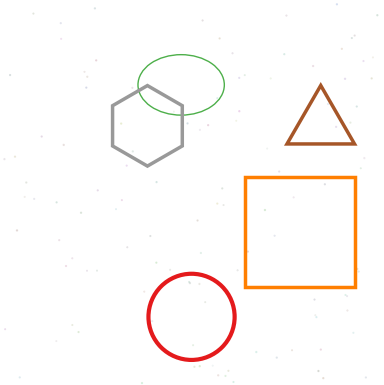[{"shape": "circle", "thickness": 3, "radius": 0.56, "center": [0.498, 0.177]}, {"shape": "oval", "thickness": 1, "radius": 0.56, "center": [0.471, 0.78]}, {"shape": "square", "thickness": 2.5, "radius": 0.71, "center": [0.778, 0.398]}, {"shape": "triangle", "thickness": 2.5, "radius": 0.51, "center": [0.833, 0.677]}, {"shape": "hexagon", "thickness": 2.5, "radius": 0.52, "center": [0.383, 0.673]}]